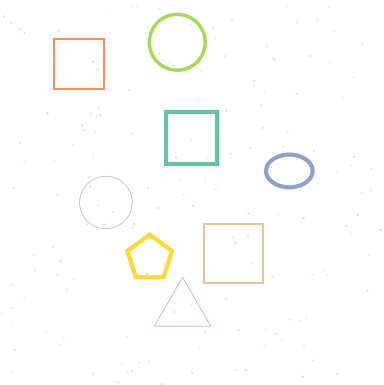[{"shape": "square", "thickness": 3, "radius": 0.33, "center": [0.497, 0.642]}, {"shape": "square", "thickness": 1.5, "radius": 0.33, "center": [0.204, 0.834]}, {"shape": "oval", "thickness": 3, "radius": 0.3, "center": [0.752, 0.556]}, {"shape": "triangle", "thickness": 0.5, "radius": 0.42, "center": [0.474, 0.195]}, {"shape": "circle", "thickness": 2.5, "radius": 0.36, "center": [0.46, 0.89]}, {"shape": "pentagon", "thickness": 3, "radius": 0.31, "center": [0.389, 0.329]}, {"shape": "square", "thickness": 1.5, "radius": 0.38, "center": [0.606, 0.342]}, {"shape": "circle", "thickness": 0.5, "radius": 0.34, "center": [0.275, 0.474]}]